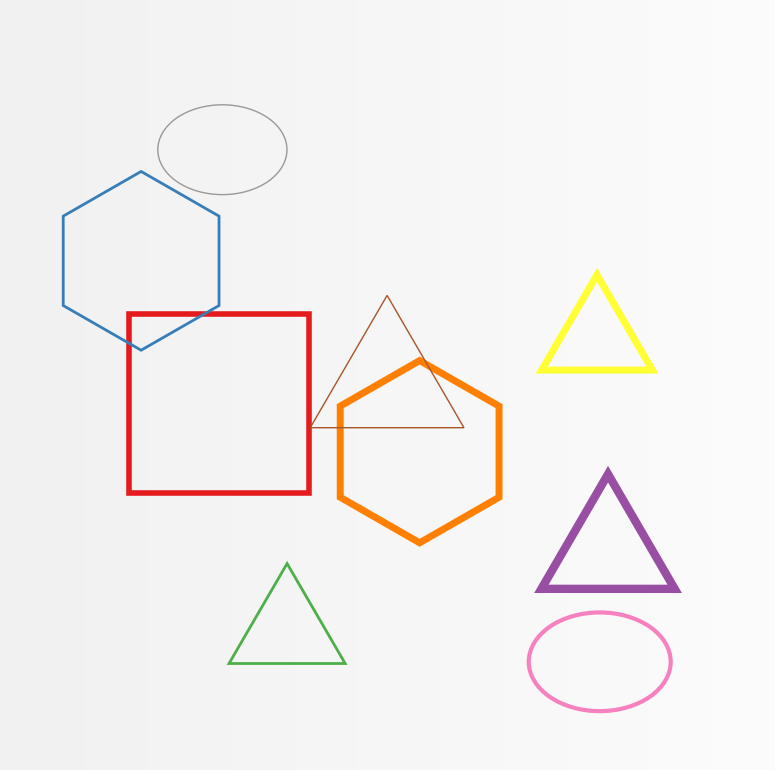[{"shape": "square", "thickness": 2, "radius": 0.58, "center": [0.283, 0.476]}, {"shape": "hexagon", "thickness": 1, "radius": 0.58, "center": [0.182, 0.661]}, {"shape": "triangle", "thickness": 1, "radius": 0.43, "center": [0.37, 0.182]}, {"shape": "triangle", "thickness": 3, "radius": 0.5, "center": [0.785, 0.285]}, {"shape": "hexagon", "thickness": 2.5, "radius": 0.59, "center": [0.541, 0.413]}, {"shape": "triangle", "thickness": 2.5, "radius": 0.41, "center": [0.77, 0.561]}, {"shape": "triangle", "thickness": 0.5, "radius": 0.57, "center": [0.499, 0.502]}, {"shape": "oval", "thickness": 1.5, "radius": 0.46, "center": [0.774, 0.141]}, {"shape": "oval", "thickness": 0.5, "radius": 0.42, "center": [0.287, 0.806]}]